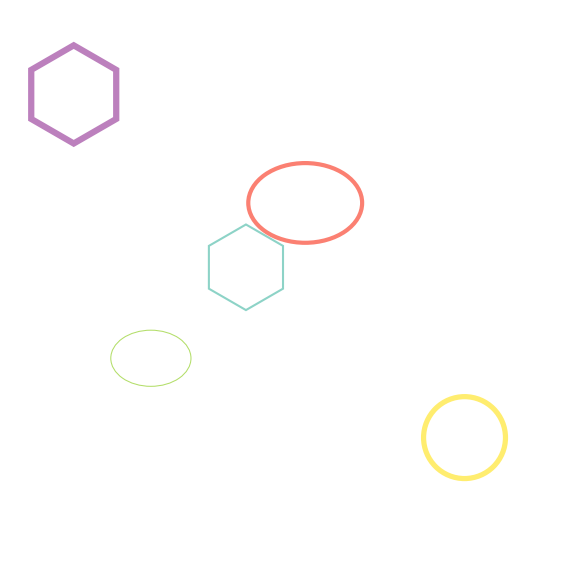[{"shape": "hexagon", "thickness": 1, "radius": 0.37, "center": [0.426, 0.536]}, {"shape": "oval", "thickness": 2, "radius": 0.49, "center": [0.528, 0.648]}, {"shape": "oval", "thickness": 0.5, "radius": 0.35, "center": [0.261, 0.379]}, {"shape": "hexagon", "thickness": 3, "radius": 0.42, "center": [0.128, 0.836]}, {"shape": "circle", "thickness": 2.5, "radius": 0.35, "center": [0.804, 0.241]}]